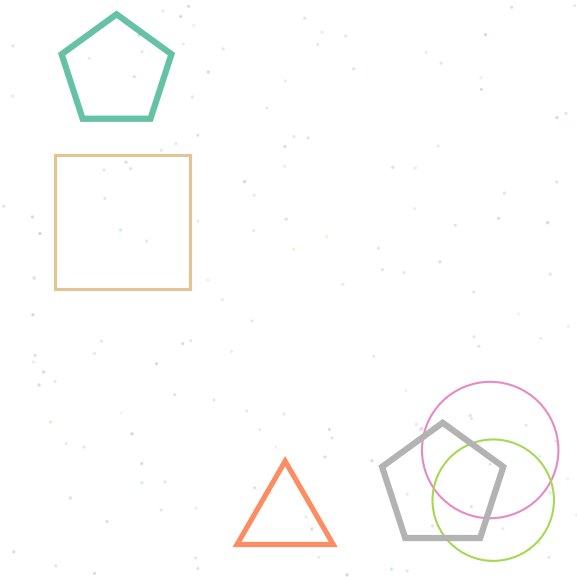[{"shape": "pentagon", "thickness": 3, "radius": 0.5, "center": [0.202, 0.874]}, {"shape": "triangle", "thickness": 2.5, "radius": 0.48, "center": [0.494, 0.104]}, {"shape": "circle", "thickness": 1, "radius": 0.59, "center": [0.849, 0.22]}, {"shape": "circle", "thickness": 1, "radius": 0.53, "center": [0.854, 0.133]}, {"shape": "square", "thickness": 1.5, "radius": 0.58, "center": [0.212, 0.615]}, {"shape": "pentagon", "thickness": 3, "radius": 0.55, "center": [0.767, 0.157]}]